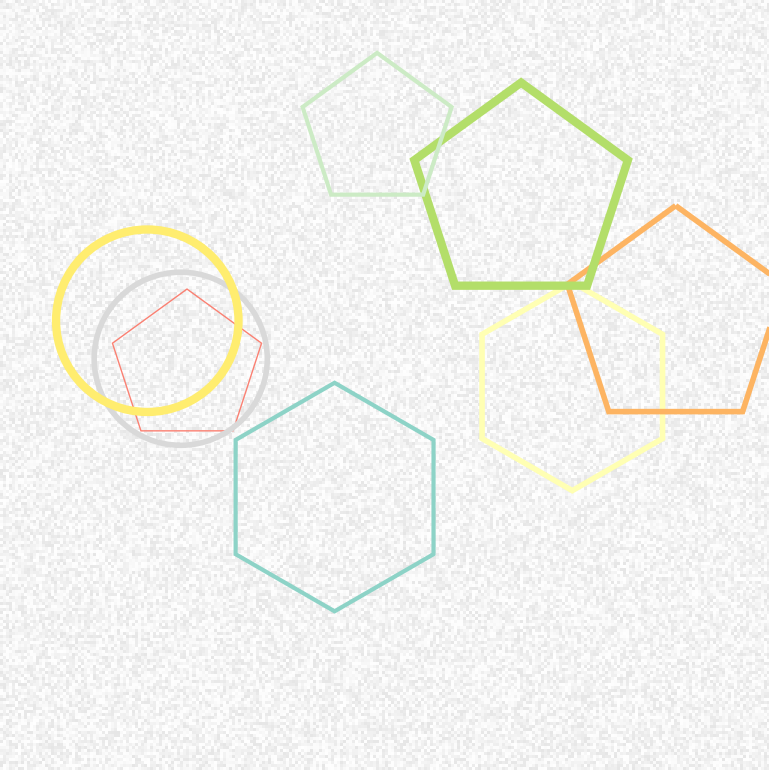[{"shape": "hexagon", "thickness": 1.5, "radius": 0.74, "center": [0.435, 0.354]}, {"shape": "hexagon", "thickness": 2, "radius": 0.68, "center": [0.743, 0.498]}, {"shape": "pentagon", "thickness": 0.5, "radius": 0.51, "center": [0.243, 0.523]}, {"shape": "pentagon", "thickness": 2, "radius": 0.74, "center": [0.878, 0.585]}, {"shape": "pentagon", "thickness": 3, "radius": 0.73, "center": [0.677, 0.747]}, {"shape": "circle", "thickness": 2, "radius": 0.56, "center": [0.235, 0.534]}, {"shape": "pentagon", "thickness": 1.5, "radius": 0.51, "center": [0.49, 0.83]}, {"shape": "circle", "thickness": 3, "radius": 0.59, "center": [0.191, 0.583]}]